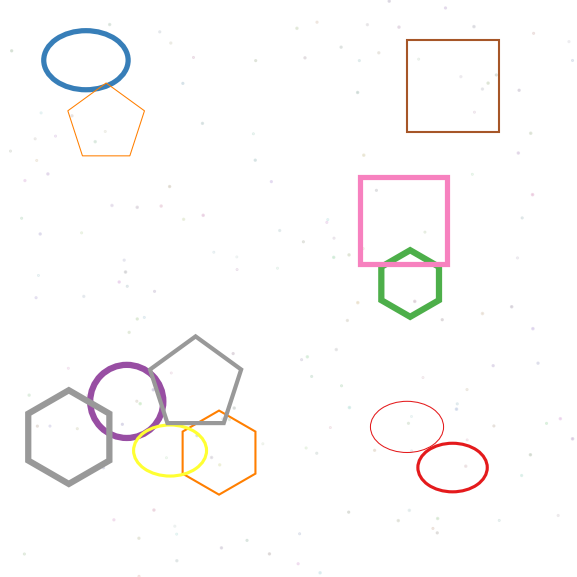[{"shape": "oval", "thickness": 1.5, "radius": 0.3, "center": [0.784, 0.19]}, {"shape": "oval", "thickness": 0.5, "radius": 0.32, "center": [0.705, 0.26]}, {"shape": "oval", "thickness": 2.5, "radius": 0.37, "center": [0.149, 0.895]}, {"shape": "hexagon", "thickness": 3, "radius": 0.29, "center": [0.71, 0.508]}, {"shape": "circle", "thickness": 3, "radius": 0.32, "center": [0.22, 0.304]}, {"shape": "pentagon", "thickness": 0.5, "radius": 0.35, "center": [0.184, 0.786]}, {"shape": "hexagon", "thickness": 1, "radius": 0.36, "center": [0.379, 0.215]}, {"shape": "oval", "thickness": 1.5, "radius": 0.32, "center": [0.294, 0.219]}, {"shape": "square", "thickness": 1, "radius": 0.4, "center": [0.785, 0.85]}, {"shape": "square", "thickness": 2.5, "radius": 0.38, "center": [0.699, 0.618]}, {"shape": "hexagon", "thickness": 3, "radius": 0.41, "center": [0.119, 0.242]}, {"shape": "pentagon", "thickness": 2, "radius": 0.41, "center": [0.339, 0.334]}]